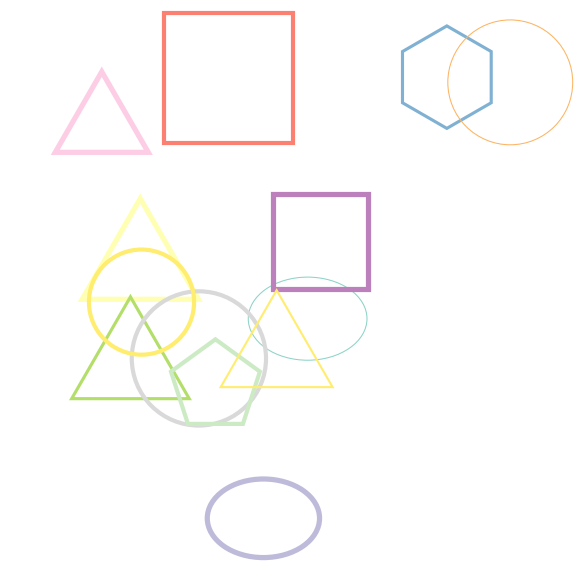[{"shape": "oval", "thickness": 0.5, "radius": 0.51, "center": [0.533, 0.447]}, {"shape": "triangle", "thickness": 2.5, "radius": 0.58, "center": [0.243, 0.539]}, {"shape": "oval", "thickness": 2.5, "radius": 0.49, "center": [0.456, 0.102]}, {"shape": "square", "thickness": 2, "radius": 0.56, "center": [0.395, 0.864]}, {"shape": "hexagon", "thickness": 1.5, "radius": 0.44, "center": [0.774, 0.866]}, {"shape": "circle", "thickness": 0.5, "radius": 0.54, "center": [0.884, 0.857]}, {"shape": "triangle", "thickness": 1.5, "radius": 0.59, "center": [0.226, 0.368]}, {"shape": "triangle", "thickness": 2.5, "radius": 0.47, "center": [0.176, 0.782]}, {"shape": "circle", "thickness": 2, "radius": 0.58, "center": [0.344, 0.378]}, {"shape": "square", "thickness": 2.5, "radius": 0.41, "center": [0.555, 0.581]}, {"shape": "pentagon", "thickness": 2, "radius": 0.4, "center": [0.373, 0.331]}, {"shape": "circle", "thickness": 2, "radius": 0.46, "center": [0.245, 0.476]}, {"shape": "triangle", "thickness": 1, "radius": 0.56, "center": [0.479, 0.385]}]